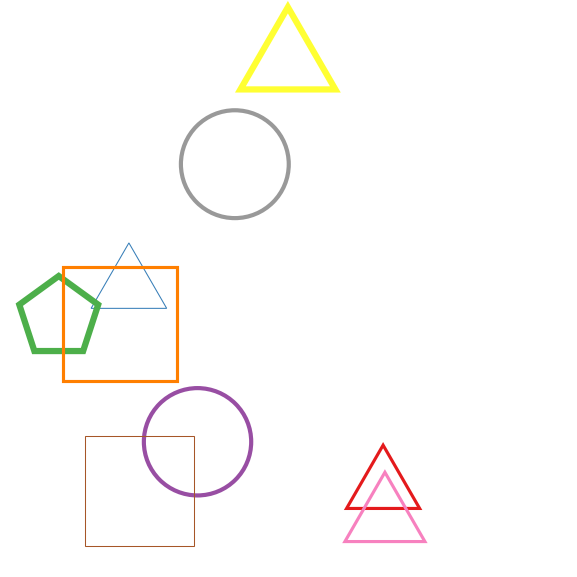[{"shape": "triangle", "thickness": 1.5, "radius": 0.37, "center": [0.663, 0.155]}, {"shape": "triangle", "thickness": 0.5, "radius": 0.38, "center": [0.223, 0.503]}, {"shape": "pentagon", "thickness": 3, "radius": 0.36, "center": [0.102, 0.449]}, {"shape": "circle", "thickness": 2, "radius": 0.46, "center": [0.342, 0.234]}, {"shape": "square", "thickness": 1.5, "radius": 0.49, "center": [0.208, 0.438]}, {"shape": "triangle", "thickness": 3, "radius": 0.47, "center": [0.499, 0.892]}, {"shape": "square", "thickness": 0.5, "radius": 0.47, "center": [0.242, 0.149]}, {"shape": "triangle", "thickness": 1.5, "radius": 0.4, "center": [0.667, 0.101]}, {"shape": "circle", "thickness": 2, "radius": 0.47, "center": [0.407, 0.715]}]